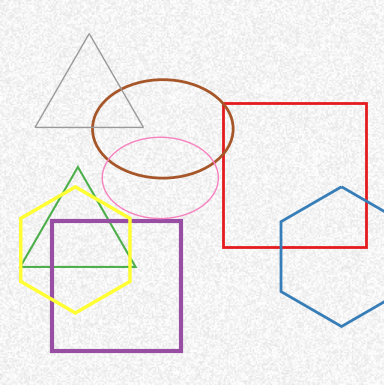[{"shape": "square", "thickness": 2, "radius": 0.93, "center": [0.765, 0.546]}, {"shape": "hexagon", "thickness": 2, "radius": 0.91, "center": [0.887, 0.333]}, {"shape": "triangle", "thickness": 1.5, "radius": 0.86, "center": [0.202, 0.393]}, {"shape": "square", "thickness": 3, "radius": 0.84, "center": [0.302, 0.257]}, {"shape": "hexagon", "thickness": 2.5, "radius": 0.82, "center": [0.196, 0.351]}, {"shape": "oval", "thickness": 2, "radius": 0.91, "center": [0.423, 0.665]}, {"shape": "oval", "thickness": 1, "radius": 0.75, "center": [0.416, 0.538]}, {"shape": "triangle", "thickness": 1, "radius": 0.81, "center": [0.232, 0.75]}]